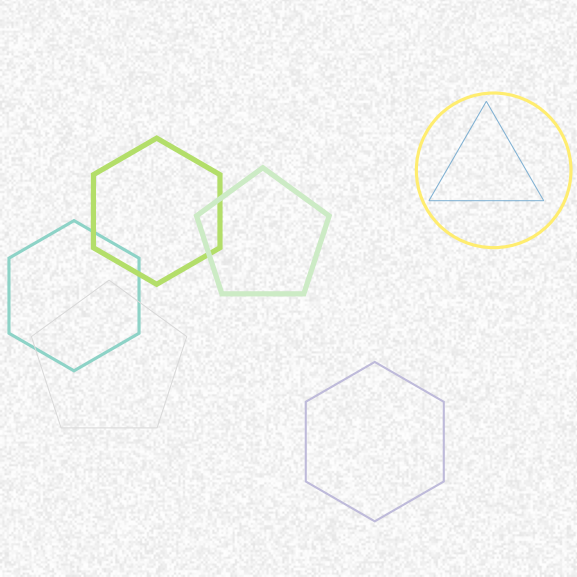[{"shape": "hexagon", "thickness": 1.5, "radius": 0.65, "center": [0.128, 0.487]}, {"shape": "hexagon", "thickness": 1, "radius": 0.69, "center": [0.649, 0.234]}, {"shape": "triangle", "thickness": 0.5, "radius": 0.57, "center": [0.842, 0.709]}, {"shape": "hexagon", "thickness": 2.5, "radius": 0.63, "center": [0.271, 0.633]}, {"shape": "pentagon", "thickness": 0.5, "radius": 0.71, "center": [0.189, 0.373]}, {"shape": "pentagon", "thickness": 2.5, "radius": 0.6, "center": [0.455, 0.588]}, {"shape": "circle", "thickness": 1.5, "radius": 0.67, "center": [0.855, 0.704]}]